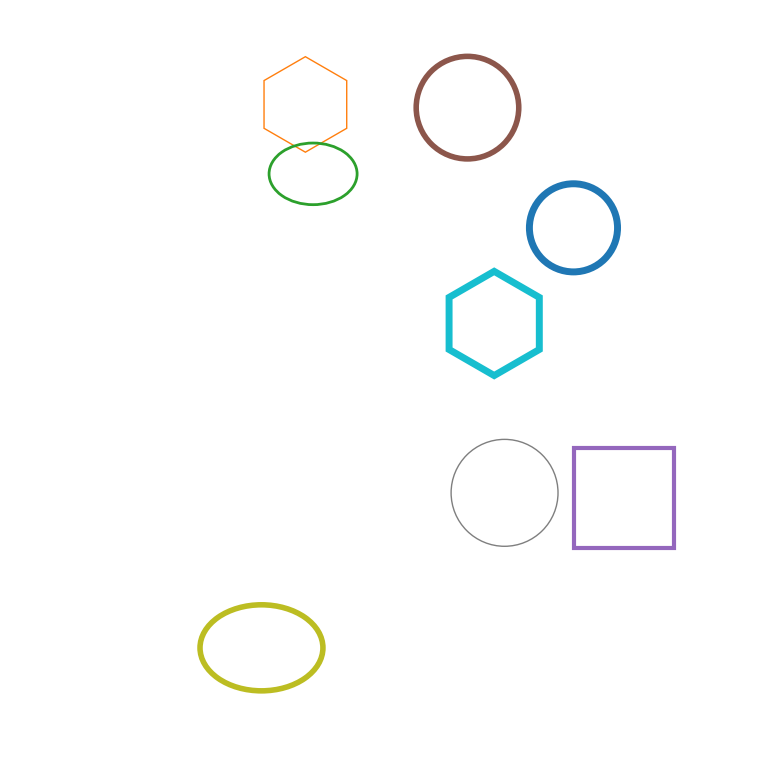[{"shape": "circle", "thickness": 2.5, "radius": 0.29, "center": [0.745, 0.704]}, {"shape": "hexagon", "thickness": 0.5, "radius": 0.31, "center": [0.397, 0.864]}, {"shape": "oval", "thickness": 1, "radius": 0.29, "center": [0.407, 0.774]}, {"shape": "square", "thickness": 1.5, "radius": 0.32, "center": [0.81, 0.353]}, {"shape": "circle", "thickness": 2, "radius": 0.33, "center": [0.607, 0.86]}, {"shape": "circle", "thickness": 0.5, "radius": 0.35, "center": [0.655, 0.36]}, {"shape": "oval", "thickness": 2, "radius": 0.4, "center": [0.34, 0.159]}, {"shape": "hexagon", "thickness": 2.5, "radius": 0.34, "center": [0.642, 0.58]}]